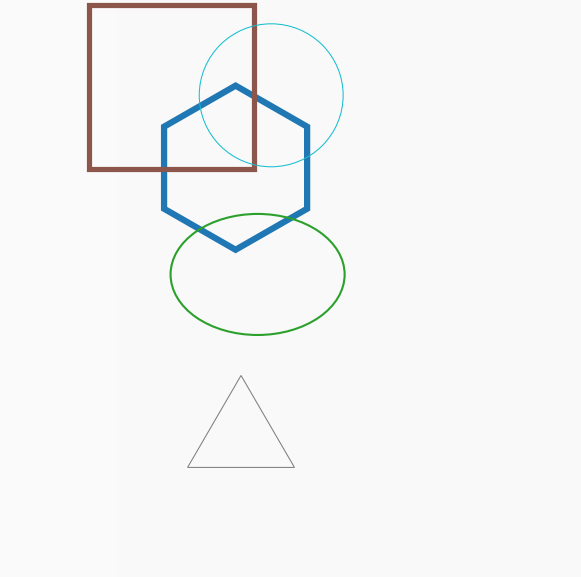[{"shape": "hexagon", "thickness": 3, "radius": 0.71, "center": [0.405, 0.709]}, {"shape": "oval", "thickness": 1, "radius": 0.75, "center": [0.443, 0.524]}, {"shape": "square", "thickness": 2.5, "radius": 0.71, "center": [0.295, 0.849]}, {"shape": "triangle", "thickness": 0.5, "radius": 0.53, "center": [0.415, 0.243]}, {"shape": "circle", "thickness": 0.5, "radius": 0.62, "center": [0.467, 0.834]}]